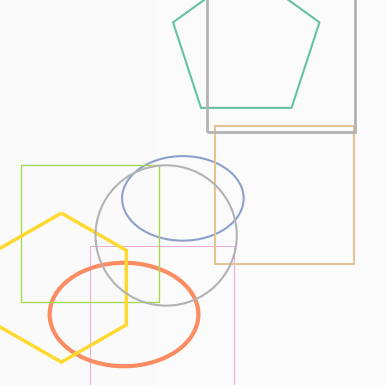[{"shape": "pentagon", "thickness": 1.5, "radius": 0.99, "center": [0.636, 0.881]}, {"shape": "oval", "thickness": 3, "radius": 0.96, "center": [0.32, 0.183]}, {"shape": "oval", "thickness": 1.5, "radius": 0.78, "center": [0.472, 0.485]}, {"shape": "square", "thickness": 0.5, "radius": 0.92, "center": [0.418, 0.177]}, {"shape": "square", "thickness": 1, "radius": 0.89, "center": [0.233, 0.393]}, {"shape": "hexagon", "thickness": 2.5, "radius": 0.97, "center": [0.158, 0.253]}, {"shape": "square", "thickness": 1.5, "radius": 0.89, "center": [0.734, 0.493]}, {"shape": "circle", "thickness": 1.5, "radius": 0.91, "center": [0.429, 0.388]}, {"shape": "square", "thickness": 2, "radius": 0.96, "center": [0.725, 0.847]}]